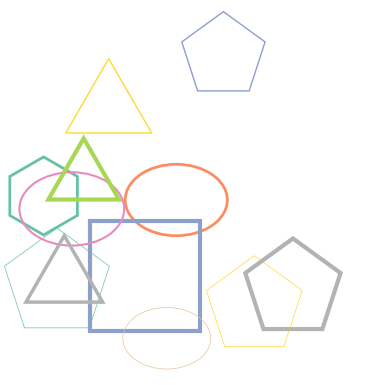[{"shape": "pentagon", "thickness": 0.5, "radius": 0.72, "center": [0.148, 0.264]}, {"shape": "hexagon", "thickness": 2, "radius": 0.51, "center": [0.113, 0.491]}, {"shape": "oval", "thickness": 2, "radius": 0.66, "center": [0.458, 0.481]}, {"shape": "square", "thickness": 3, "radius": 0.72, "center": [0.377, 0.283]}, {"shape": "pentagon", "thickness": 1, "radius": 0.57, "center": [0.58, 0.856]}, {"shape": "oval", "thickness": 1.5, "radius": 0.68, "center": [0.186, 0.457]}, {"shape": "triangle", "thickness": 3, "radius": 0.53, "center": [0.217, 0.535]}, {"shape": "triangle", "thickness": 1, "radius": 0.64, "center": [0.282, 0.719]}, {"shape": "pentagon", "thickness": 0.5, "radius": 0.65, "center": [0.661, 0.205]}, {"shape": "oval", "thickness": 0.5, "radius": 0.57, "center": [0.433, 0.121]}, {"shape": "pentagon", "thickness": 3, "radius": 0.65, "center": [0.761, 0.251]}, {"shape": "triangle", "thickness": 2.5, "radius": 0.57, "center": [0.167, 0.273]}]